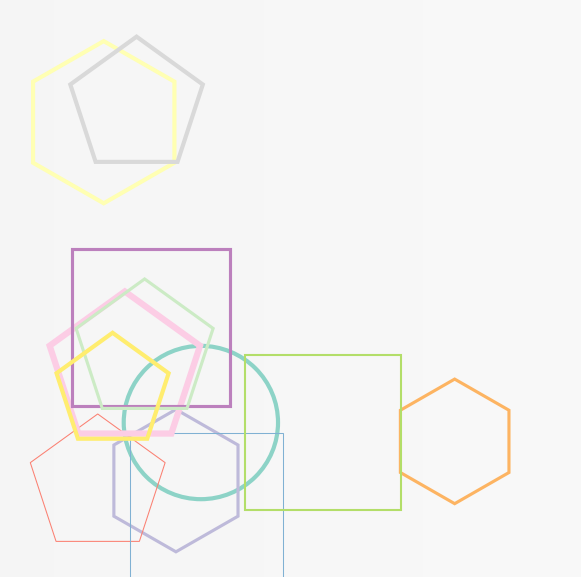[{"shape": "circle", "thickness": 2, "radius": 0.66, "center": [0.346, 0.267]}, {"shape": "hexagon", "thickness": 2, "radius": 0.7, "center": [0.178, 0.788]}, {"shape": "hexagon", "thickness": 1.5, "radius": 0.62, "center": [0.303, 0.167]}, {"shape": "pentagon", "thickness": 0.5, "radius": 0.61, "center": [0.168, 0.16]}, {"shape": "square", "thickness": 0.5, "radius": 0.66, "center": [0.355, 0.117]}, {"shape": "hexagon", "thickness": 1.5, "radius": 0.54, "center": [0.782, 0.235]}, {"shape": "square", "thickness": 1, "radius": 0.67, "center": [0.555, 0.25]}, {"shape": "pentagon", "thickness": 3, "radius": 0.68, "center": [0.215, 0.358]}, {"shape": "pentagon", "thickness": 2, "radius": 0.6, "center": [0.235, 0.816]}, {"shape": "square", "thickness": 1.5, "radius": 0.68, "center": [0.26, 0.431]}, {"shape": "pentagon", "thickness": 1.5, "radius": 0.62, "center": [0.249, 0.392]}, {"shape": "pentagon", "thickness": 2, "radius": 0.51, "center": [0.194, 0.321]}]